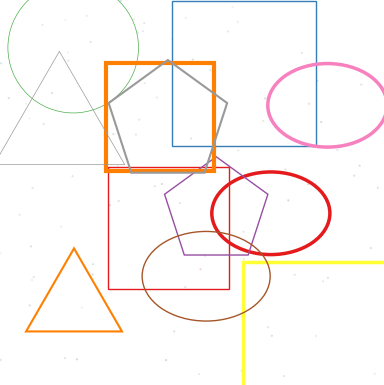[{"shape": "oval", "thickness": 2.5, "radius": 0.77, "center": [0.703, 0.446]}, {"shape": "square", "thickness": 1, "radius": 0.79, "center": [0.437, 0.408]}, {"shape": "square", "thickness": 1, "radius": 0.94, "center": [0.633, 0.809]}, {"shape": "circle", "thickness": 0.5, "radius": 0.85, "center": [0.19, 0.876]}, {"shape": "pentagon", "thickness": 1, "radius": 0.71, "center": [0.562, 0.452]}, {"shape": "square", "thickness": 3, "radius": 0.7, "center": [0.416, 0.696]}, {"shape": "triangle", "thickness": 1.5, "radius": 0.72, "center": [0.192, 0.211]}, {"shape": "square", "thickness": 2.5, "radius": 0.92, "center": [0.816, 0.135]}, {"shape": "oval", "thickness": 1, "radius": 0.83, "center": [0.535, 0.282]}, {"shape": "oval", "thickness": 2.5, "radius": 0.77, "center": [0.85, 0.726]}, {"shape": "triangle", "thickness": 0.5, "radius": 0.98, "center": [0.154, 0.67]}, {"shape": "pentagon", "thickness": 1.5, "radius": 0.81, "center": [0.436, 0.682]}]